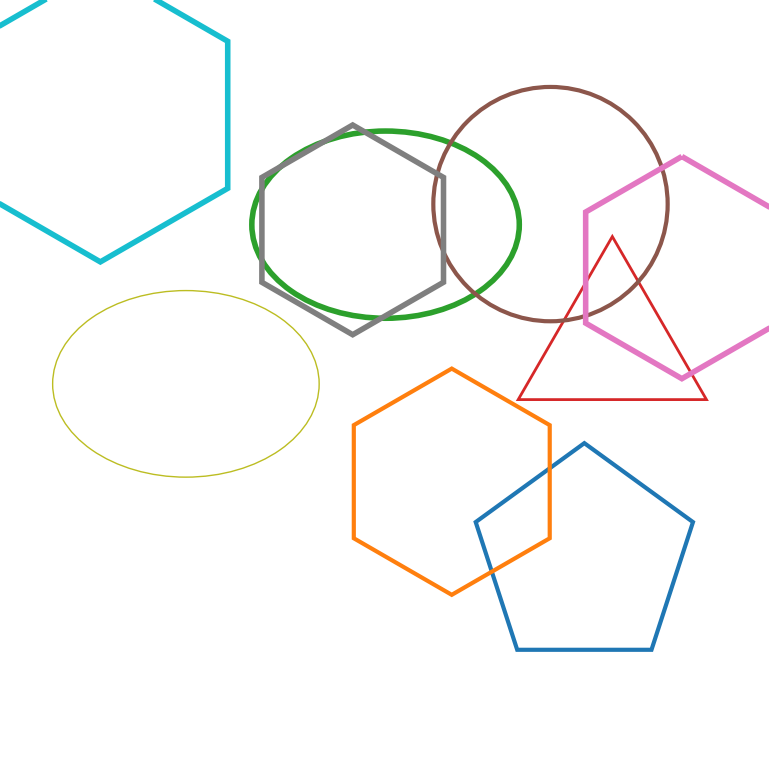[{"shape": "pentagon", "thickness": 1.5, "radius": 0.74, "center": [0.759, 0.276]}, {"shape": "hexagon", "thickness": 1.5, "radius": 0.73, "center": [0.587, 0.374]}, {"shape": "oval", "thickness": 2, "radius": 0.87, "center": [0.501, 0.708]}, {"shape": "triangle", "thickness": 1, "radius": 0.71, "center": [0.795, 0.552]}, {"shape": "circle", "thickness": 1.5, "radius": 0.76, "center": [0.715, 0.735]}, {"shape": "hexagon", "thickness": 2, "radius": 0.72, "center": [0.886, 0.652]}, {"shape": "hexagon", "thickness": 2, "radius": 0.68, "center": [0.458, 0.701]}, {"shape": "oval", "thickness": 0.5, "radius": 0.87, "center": [0.241, 0.501]}, {"shape": "hexagon", "thickness": 2, "radius": 0.95, "center": [0.13, 0.851]}]